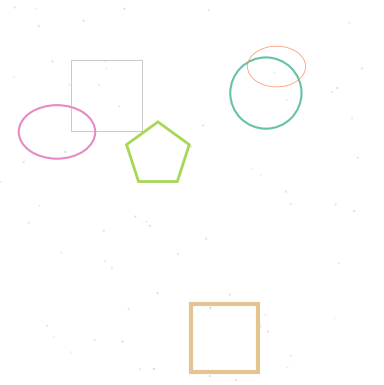[{"shape": "circle", "thickness": 1.5, "radius": 0.46, "center": [0.691, 0.758]}, {"shape": "oval", "thickness": 0.5, "radius": 0.38, "center": [0.718, 0.827]}, {"shape": "oval", "thickness": 1.5, "radius": 0.5, "center": [0.148, 0.657]}, {"shape": "pentagon", "thickness": 2, "radius": 0.43, "center": [0.41, 0.598]}, {"shape": "square", "thickness": 3, "radius": 0.44, "center": [0.583, 0.122]}, {"shape": "square", "thickness": 0.5, "radius": 0.46, "center": [0.277, 0.752]}]